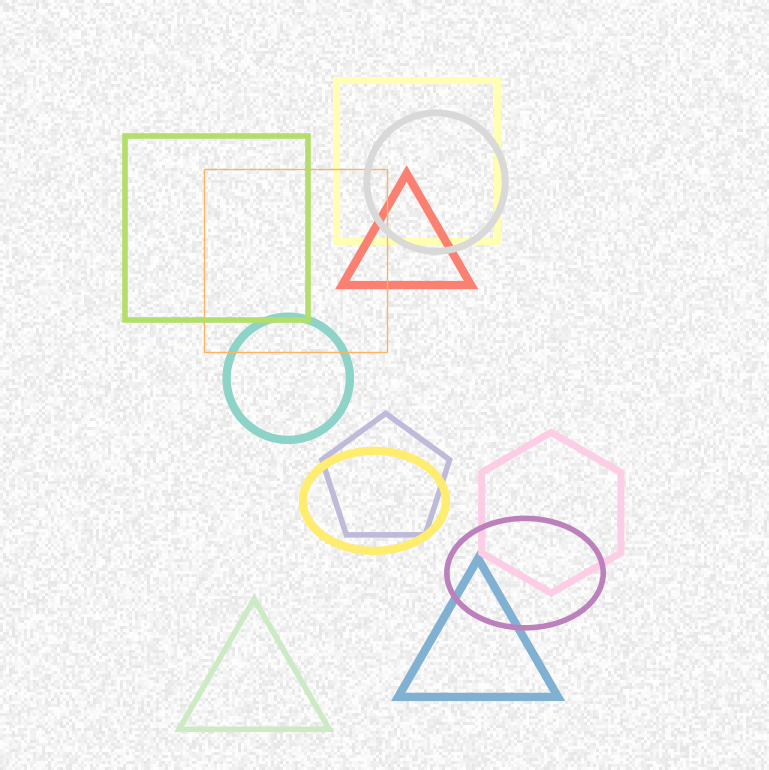[{"shape": "circle", "thickness": 3, "radius": 0.4, "center": [0.374, 0.509]}, {"shape": "square", "thickness": 2.5, "radius": 0.52, "center": [0.541, 0.791]}, {"shape": "pentagon", "thickness": 2, "radius": 0.44, "center": [0.501, 0.376]}, {"shape": "triangle", "thickness": 3, "radius": 0.48, "center": [0.528, 0.678]}, {"shape": "triangle", "thickness": 3, "radius": 0.6, "center": [0.621, 0.155]}, {"shape": "square", "thickness": 0.5, "radius": 0.6, "center": [0.384, 0.662]}, {"shape": "square", "thickness": 2, "radius": 0.6, "center": [0.281, 0.704]}, {"shape": "hexagon", "thickness": 2.5, "radius": 0.52, "center": [0.716, 0.334]}, {"shape": "circle", "thickness": 2.5, "radius": 0.45, "center": [0.566, 0.764]}, {"shape": "oval", "thickness": 2, "radius": 0.51, "center": [0.682, 0.256]}, {"shape": "triangle", "thickness": 2, "radius": 0.56, "center": [0.33, 0.109]}, {"shape": "oval", "thickness": 3, "radius": 0.46, "center": [0.486, 0.35]}]